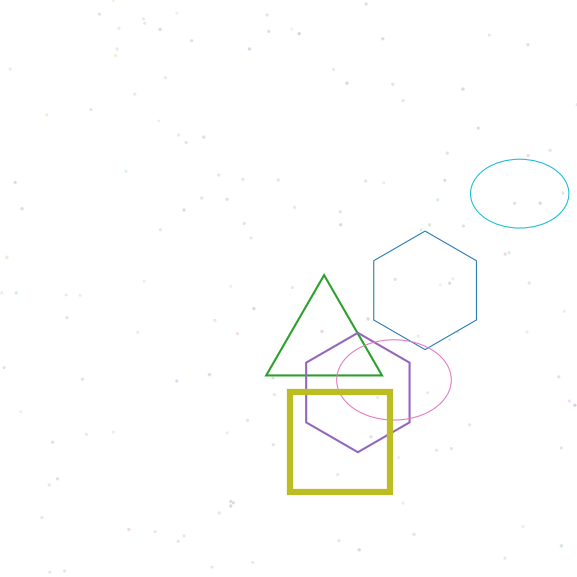[{"shape": "hexagon", "thickness": 0.5, "radius": 0.51, "center": [0.736, 0.496]}, {"shape": "triangle", "thickness": 1, "radius": 0.58, "center": [0.561, 0.407]}, {"shape": "hexagon", "thickness": 1, "radius": 0.52, "center": [0.62, 0.319]}, {"shape": "oval", "thickness": 0.5, "radius": 0.5, "center": [0.682, 0.341]}, {"shape": "square", "thickness": 3, "radius": 0.43, "center": [0.588, 0.233]}, {"shape": "oval", "thickness": 0.5, "radius": 0.43, "center": [0.9, 0.664]}]